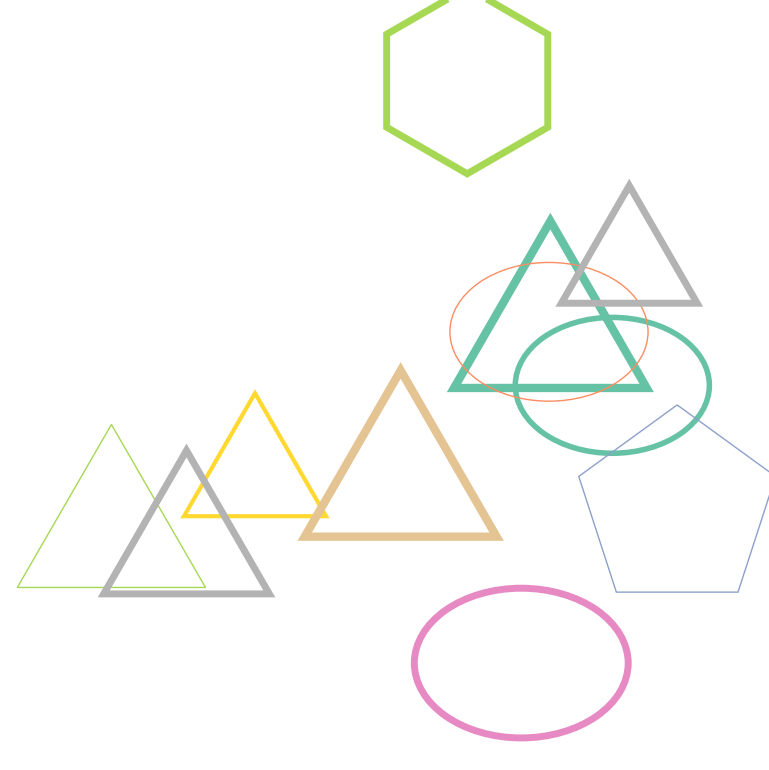[{"shape": "triangle", "thickness": 3, "radius": 0.72, "center": [0.715, 0.568]}, {"shape": "oval", "thickness": 2, "radius": 0.63, "center": [0.795, 0.5]}, {"shape": "oval", "thickness": 0.5, "radius": 0.64, "center": [0.713, 0.569]}, {"shape": "pentagon", "thickness": 0.5, "radius": 0.67, "center": [0.879, 0.34]}, {"shape": "oval", "thickness": 2.5, "radius": 0.69, "center": [0.677, 0.139]}, {"shape": "hexagon", "thickness": 2.5, "radius": 0.6, "center": [0.607, 0.895]}, {"shape": "triangle", "thickness": 0.5, "radius": 0.71, "center": [0.145, 0.308]}, {"shape": "triangle", "thickness": 1.5, "radius": 0.53, "center": [0.331, 0.383]}, {"shape": "triangle", "thickness": 3, "radius": 0.72, "center": [0.52, 0.375]}, {"shape": "triangle", "thickness": 2.5, "radius": 0.51, "center": [0.817, 0.657]}, {"shape": "triangle", "thickness": 2.5, "radius": 0.62, "center": [0.242, 0.291]}]